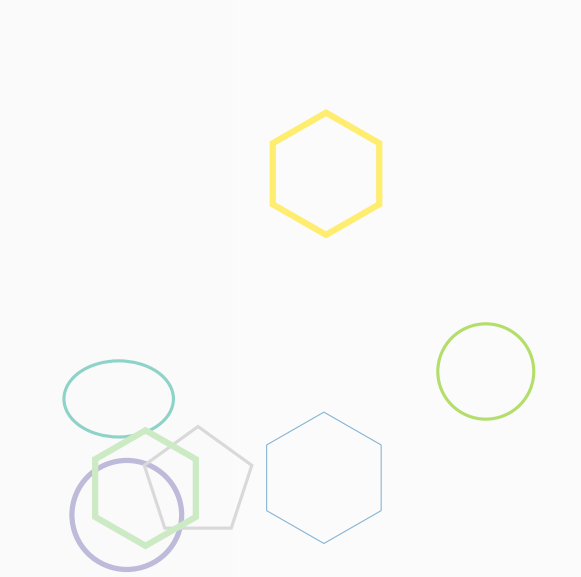[{"shape": "oval", "thickness": 1.5, "radius": 0.47, "center": [0.204, 0.308]}, {"shape": "circle", "thickness": 2.5, "radius": 0.47, "center": [0.218, 0.107]}, {"shape": "hexagon", "thickness": 0.5, "radius": 0.57, "center": [0.557, 0.172]}, {"shape": "circle", "thickness": 1.5, "radius": 0.41, "center": [0.836, 0.356]}, {"shape": "pentagon", "thickness": 1.5, "radius": 0.49, "center": [0.341, 0.163]}, {"shape": "hexagon", "thickness": 3, "radius": 0.5, "center": [0.25, 0.154]}, {"shape": "hexagon", "thickness": 3, "radius": 0.53, "center": [0.561, 0.698]}]